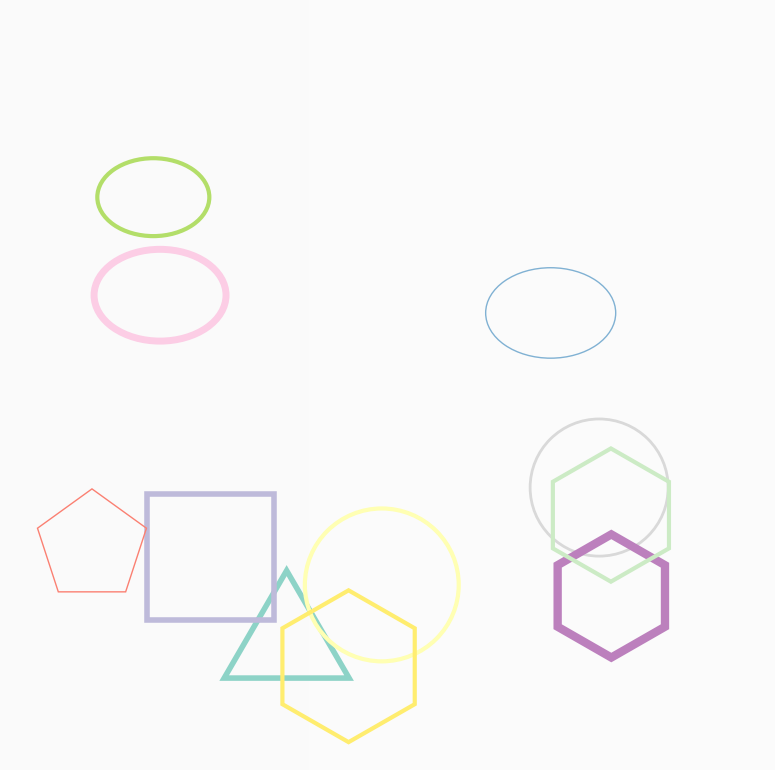[{"shape": "triangle", "thickness": 2, "radius": 0.47, "center": [0.37, 0.166]}, {"shape": "circle", "thickness": 1.5, "radius": 0.5, "center": [0.493, 0.24]}, {"shape": "square", "thickness": 2, "radius": 0.41, "center": [0.271, 0.276]}, {"shape": "pentagon", "thickness": 0.5, "radius": 0.37, "center": [0.119, 0.291]}, {"shape": "oval", "thickness": 0.5, "radius": 0.42, "center": [0.711, 0.594]}, {"shape": "oval", "thickness": 1.5, "radius": 0.36, "center": [0.198, 0.744]}, {"shape": "oval", "thickness": 2.5, "radius": 0.43, "center": [0.207, 0.617]}, {"shape": "circle", "thickness": 1, "radius": 0.45, "center": [0.773, 0.367]}, {"shape": "hexagon", "thickness": 3, "radius": 0.4, "center": [0.789, 0.226]}, {"shape": "hexagon", "thickness": 1.5, "radius": 0.43, "center": [0.788, 0.331]}, {"shape": "hexagon", "thickness": 1.5, "radius": 0.49, "center": [0.45, 0.135]}]